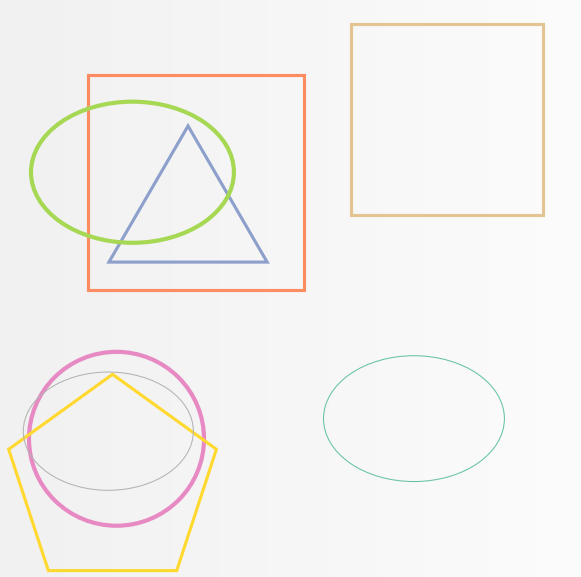[{"shape": "oval", "thickness": 0.5, "radius": 0.78, "center": [0.712, 0.274]}, {"shape": "square", "thickness": 1.5, "radius": 0.93, "center": [0.337, 0.684]}, {"shape": "triangle", "thickness": 1.5, "radius": 0.79, "center": [0.324, 0.624]}, {"shape": "circle", "thickness": 2, "radius": 0.75, "center": [0.2, 0.239]}, {"shape": "oval", "thickness": 2, "radius": 0.87, "center": [0.228, 0.701]}, {"shape": "pentagon", "thickness": 1.5, "radius": 0.94, "center": [0.194, 0.163]}, {"shape": "square", "thickness": 1.5, "radius": 0.83, "center": [0.769, 0.792]}, {"shape": "oval", "thickness": 0.5, "radius": 0.73, "center": [0.186, 0.253]}]